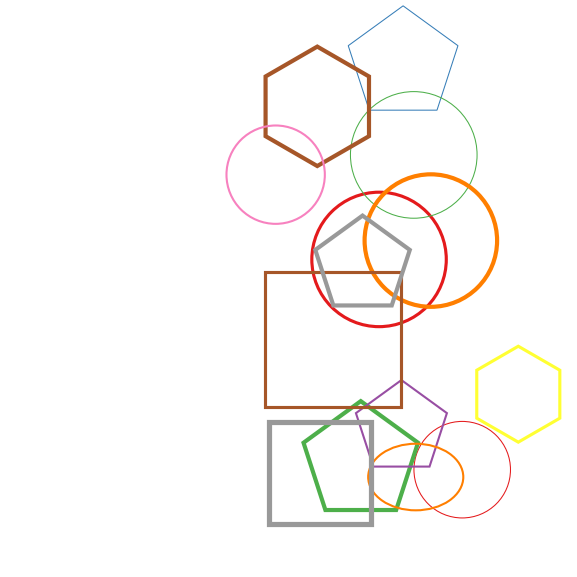[{"shape": "circle", "thickness": 1.5, "radius": 0.58, "center": [0.656, 0.55]}, {"shape": "circle", "thickness": 0.5, "radius": 0.42, "center": [0.8, 0.186]}, {"shape": "pentagon", "thickness": 0.5, "radius": 0.5, "center": [0.698, 0.889]}, {"shape": "circle", "thickness": 0.5, "radius": 0.55, "center": [0.716, 0.731]}, {"shape": "pentagon", "thickness": 2, "radius": 0.52, "center": [0.625, 0.2]}, {"shape": "pentagon", "thickness": 1, "radius": 0.41, "center": [0.695, 0.258]}, {"shape": "circle", "thickness": 2, "radius": 0.57, "center": [0.746, 0.583]}, {"shape": "oval", "thickness": 1, "radius": 0.41, "center": [0.72, 0.173]}, {"shape": "hexagon", "thickness": 1.5, "radius": 0.42, "center": [0.897, 0.317]}, {"shape": "hexagon", "thickness": 2, "radius": 0.52, "center": [0.549, 0.815]}, {"shape": "square", "thickness": 1.5, "radius": 0.58, "center": [0.577, 0.411]}, {"shape": "circle", "thickness": 1, "radius": 0.43, "center": [0.477, 0.697]}, {"shape": "square", "thickness": 2.5, "radius": 0.44, "center": [0.553, 0.18]}, {"shape": "pentagon", "thickness": 2, "radius": 0.43, "center": [0.628, 0.54]}]